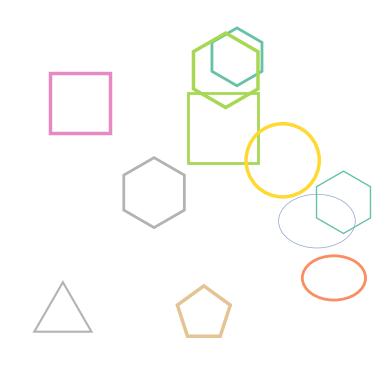[{"shape": "hexagon", "thickness": 2, "radius": 0.38, "center": [0.615, 0.852]}, {"shape": "hexagon", "thickness": 1, "radius": 0.4, "center": [0.892, 0.475]}, {"shape": "oval", "thickness": 2, "radius": 0.41, "center": [0.867, 0.278]}, {"shape": "oval", "thickness": 0.5, "radius": 0.5, "center": [0.823, 0.426]}, {"shape": "square", "thickness": 2.5, "radius": 0.39, "center": [0.207, 0.732]}, {"shape": "hexagon", "thickness": 2.5, "radius": 0.48, "center": [0.586, 0.817]}, {"shape": "square", "thickness": 2, "radius": 0.46, "center": [0.58, 0.668]}, {"shape": "circle", "thickness": 2.5, "radius": 0.48, "center": [0.734, 0.584]}, {"shape": "pentagon", "thickness": 2.5, "radius": 0.36, "center": [0.529, 0.185]}, {"shape": "hexagon", "thickness": 2, "radius": 0.45, "center": [0.4, 0.5]}, {"shape": "triangle", "thickness": 1.5, "radius": 0.43, "center": [0.163, 0.181]}]